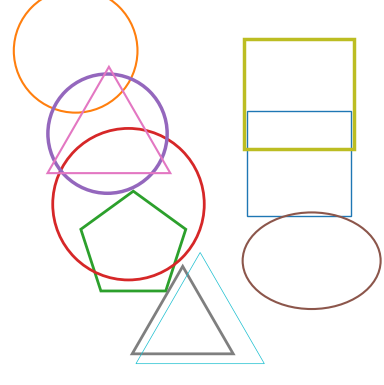[{"shape": "square", "thickness": 1, "radius": 0.68, "center": [0.777, 0.576]}, {"shape": "circle", "thickness": 1.5, "radius": 0.8, "center": [0.196, 0.868]}, {"shape": "pentagon", "thickness": 2, "radius": 0.72, "center": [0.346, 0.36]}, {"shape": "circle", "thickness": 2, "radius": 0.98, "center": [0.334, 0.47]}, {"shape": "circle", "thickness": 2.5, "radius": 0.77, "center": [0.279, 0.653]}, {"shape": "oval", "thickness": 1.5, "radius": 0.9, "center": [0.809, 0.323]}, {"shape": "triangle", "thickness": 1.5, "radius": 0.92, "center": [0.283, 0.642]}, {"shape": "triangle", "thickness": 2, "radius": 0.76, "center": [0.475, 0.157]}, {"shape": "square", "thickness": 2.5, "radius": 0.71, "center": [0.778, 0.756]}, {"shape": "triangle", "thickness": 0.5, "radius": 0.96, "center": [0.52, 0.152]}]